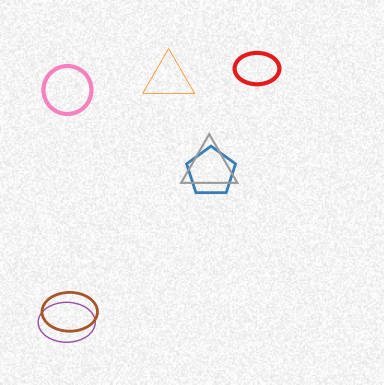[{"shape": "oval", "thickness": 3, "radius": 0.29, "center": [0.668, 0.822]}, {"shape": "pentagon", "thickness": 2, "radius": 0.33, "center": [0.548, 0.554]}, {"shape": "oval", "thickness": 1, "radius": 0.37, "center": [0.173, 0.163]}, {"shape": "triangle", "thickness": 0.5, "radius": 0.39, "center": [0.438, 0.796]}, {"shape": "oval", "thickness": 2, "radius": 0.36, "center": [0.181, 0.19]}, {"shape": "circle", "thickness": 3, "radius": 0.31, "center": [0.175, 0.766]}, {"shape": "triangle", "thickness": 1.5, "radius": 0.42, "center": [0.543, 0.567]}]